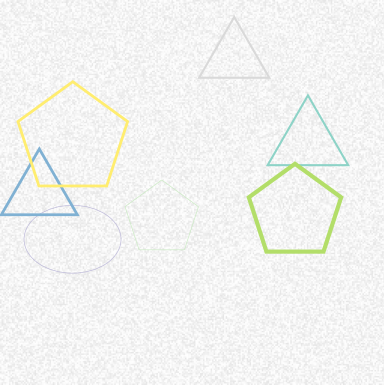[{"shape": "triangle", "thickness": 1.5, "radius": 0.6, "center": [0.8, 0.631]}, {"shape": "oval", "thickness": 0.5, "radius": 0.63, "center": [0.188, 0.379]}, {"shape": "triangle", "thickness": 2, "radius": 0.57, "center": [0.102, 0.499]}, {"shape": "pentagon", "thickness": 3, "radius": 0.63, "center": [0.766, 0.448]}, {"shape": "triangle", "thickness": 1.5, "radius": 0.53, "center": [0.608, 0.851]}, {"shape": "pentagon", "thickness": 0.5, "radius": 0.5, "center": [0.42, 0.432]}, {"shape": "pentagon", "thickness": 2, "radius": 0.75, "center": [0.189, 0.638]}]